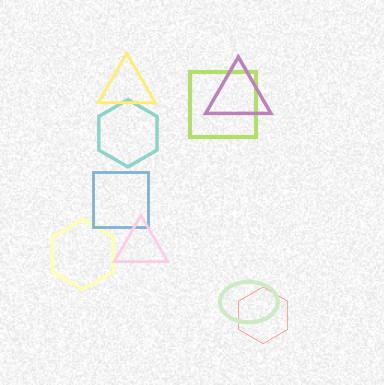[{"shape": "hexagon", "thickness": 2.5, "radius": 0.44, "center": [0.332, 0.654]}, {"shape": "hexagon", "thickness": 2.5, "radius": 0.45, "center": [0.215, 0.339]}, {"shape": "hexagon", "thickness": 0.5, "radius": 0.37, "center": [0.683, 0.181]}, {"shape": "square", "thickness": 2, "radius": 0.36, "center": [0.313, 0.482]}, {"shape": "square", "thickness": 3, "radius": 0.43, "center": [0.579, 0.729]}, {"shape": "triangle", "thickness": 2, "radius": 0.4, "center": [0.366, 0.361]}, {"shape": "triangle", "thickness": 2.5, "radius": 0.49, "center": [0.619, 0.754]}, {"shape": "oval", "thickness": 3, "radius": 0.38, "center": [0.646, 0.215]}, {"shape": "triangle", "thickness": 2, "radius": 0.43, "center": [0.329, 0.776]}]